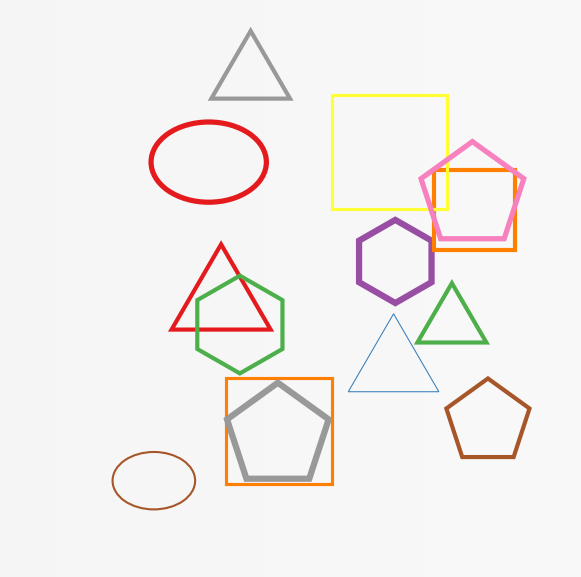[{"shape": "oval", "thickness": 2.5, "radius": 0.5, "center": [0.359, 0.718]}, {"shape": "triangle", "thickness": 2, "radius": 0.49, "center": [0.38, 0.478]}, {"shape": "triangle", "thickness": 0.5, "radius": 0.45, "center": [0.677, 0.366]}, {"shape": "triangle", "thickness": 2, "radius": 0.34, "center": [0.777, 0.44]}, {"shape": "hexagon", "thickness": 2, "radius": 0.42, "center": [0.413, 0.437]}, {"shape": "hexagon", "thickness": 3, "radius": 0.36, "center": [0.68, 0.546]}, {"shape": "square", "thickness": 1.5, "radius": 0.46, "center": [0.48, 0.253]}, {"shape": "square", "thickness": 2, "radius": 0.35, "center": [0.816, 0.635]}, {"shape": "square", "thickness": 1.5, "radius": 0.49, "center": [0.67, 0.736]}, {"shape": "oval", "thickness": 1, "radius": 0.36, "center": [0.265, 0.167]}, {"shape": "pentagon", "thickness": 2, "radius": 0.38, "center": [0.839, 0.269]}, {"shape": "pentagon", "thickness": 2.5, "radius": 0.46, "center": [0.813, 0.661]}, {"shape": "triangle", "thickness": 2, "radius": 0.39, "center": [0.431, 0.867]}, {"shape": "pentagon", "thickness": 3, "radius": 0.46, "center": [0.478, 0.245]}]